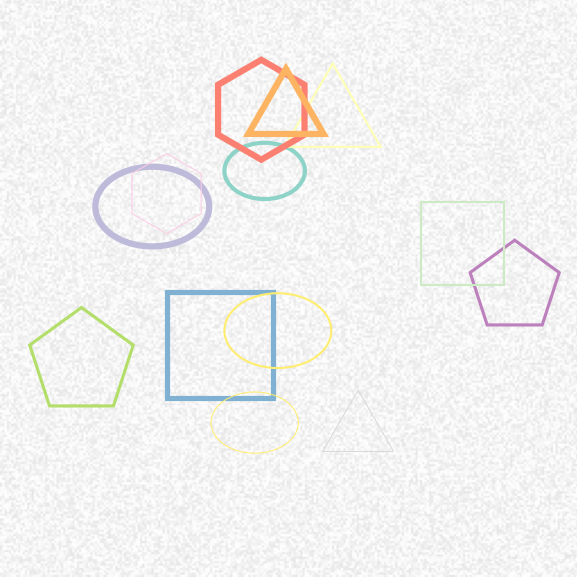[{"shape": "oval", "thickness": 2, "radius": 0.35, "center": [0.458, 0.703]}, {"shape": "triangle", "thickness": 1, "radius": 0.48, "center": [0.576, 0.793]}, {"shape": "oval", "thickness": 3, "radius": 0.49, "center": [0.264, 0.641]}, {"shape": "hexagon", "thickness": 3, "radius": 0.43, "center": [0.452, 0.809]}, {"shape": "square", "thickness": 2.5, "radius": 0.46, "center": [0.382, 0.402]}, {"shape": "triangle", "thickness": 3, "radius": 0.38, "center": [0.495, 0.805]}, {"shape": "pentagon", "thickness": 1.5, "radius": 0.47, "center": [0.141, 0.372]}, {"shape": "hexagon", "thickness": 0.5, "radius": 0.35, "center": [0.288, 0.664]}, {"shape": "triangle", "thickness": 0.5, "radius": 0.35, "center": [0.62, 0.253]}, {"shape": "pentagon", "thickness": 1.5, "radius": 0.41, "center": [0.891, 0.502]}, {"shape": "square", "thickness": 1, "radius": 0.36, "center": [0.801, 0.578]}, {"shape": "oval", "thickness": 1, "radius": 0.46, "center": [0.481, 0.427]}, {"shape": "oval", "thickness": 0.5, "radius": 0.38, "center": [0.441, 0.267]}]